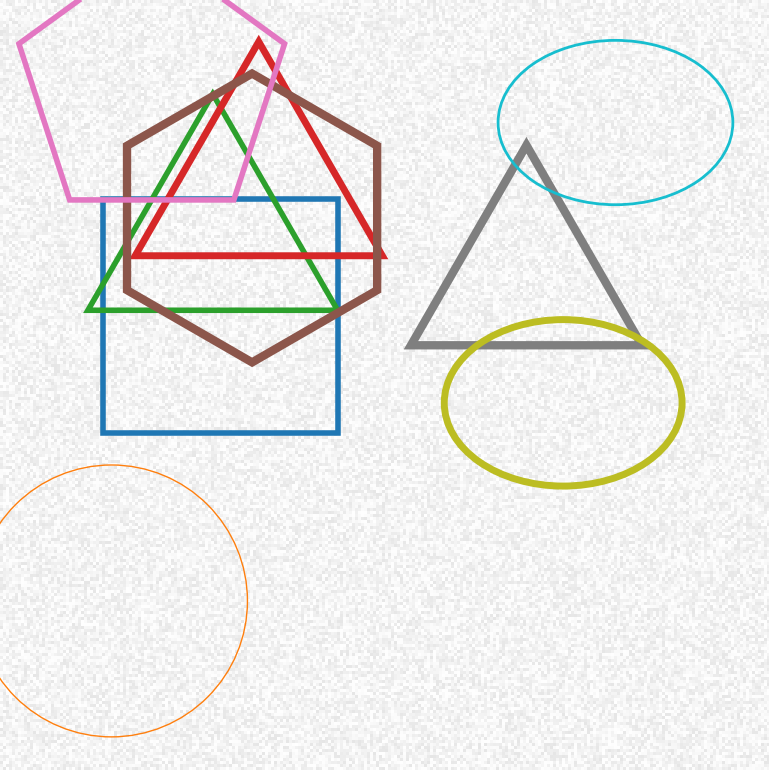[{"shape": "square", "thickness": 2, "radius": 0.76, "center": [0.286, 0.589]}, {"shape": "circle", "thickness": 0.5, "radius": 0.88, "center": [0.145, 0.22]}, {"shape": "triangle", "thickness": 2, "radius": 0.94, "center": [0.276, 0.691]}, {"shape": "triangle", "thickness": 2.5, "radius": 0.93, "center": [0.336, 0.761]}, {"shape": "hexagon", "thickness": 3, "radius": 0.94, "center": [0.327, 0.717]}, {"shape": "pentagon", "thickness": 2, "radius": 0.91, "center": [0.197, 0.887]}, {"shape": "triangle", "thickness": 3, "radius": 0.87, "center": [0.684, 0.638]}, {"shape": "oval", "thickness": 2.5, "radius": 0.77, "center": [0.731, 0.477]}, {"shape": "oval", "thickness": 1, "radius": 0.76, "center": [0.799, 0.841]}]